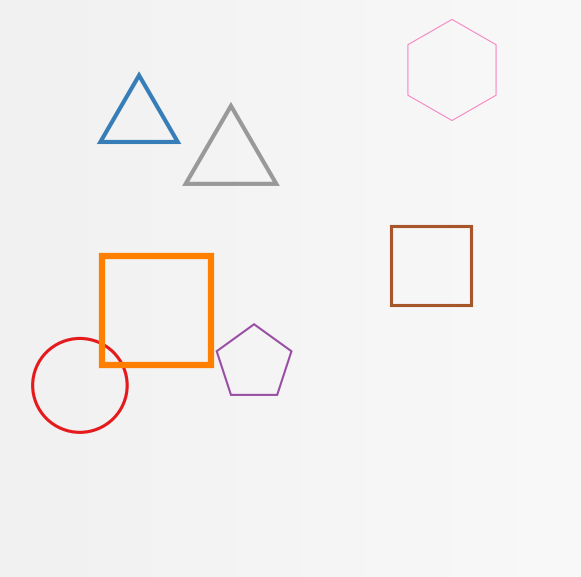[{"shape": "circle", "thickness": 1.5, "radius": 0.41, "center": [0.137, 0.332]}, {"shape": "triangle", "thickness": 2, "radius": 0.38, "center": [0.239, 0.792]}, {"shape": "pentagon", "thickness": 1, "radius": 0.34, "center": [0.437, 0.37]}, {"shape": "square", "thickness": 3, "radius": 0.47, "center": [0.27, 0.462]}, {"shape": "square", "thickness": 1.5, "radius": 0.34, "center": [0.741, 0.54]}, {"shape": "hexagon", "thickness": 0.5, "radius": 0.44, "center": [0.778, 0.878]}, {"shape": "triangle", "thickness": 2, "radius": 0.45, "center": [0.397, 0.726]}]